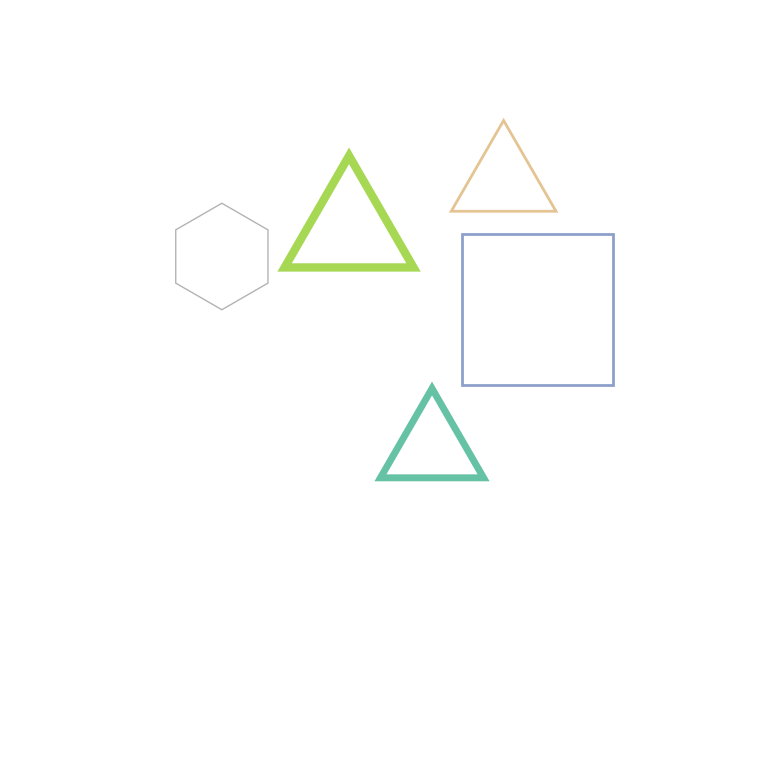[{"shape": "triangle", "thickness": 2.5, "radius": 0.39, "center": [0.561, 0.418]}, {"shape": "square", "thickness": 1, "radius": 0.49, "center": [0.698, 0.598]}, {"shape": "triangle", "thickness": 3, "radius": 0.48, "center": [0.453, 0.701]}, {"shape": "triangle", "thickness": 1, "radius": 0.39, "center": [0.654, 0.765]}, {"shape": "hexagon", "thickness": 0.5, "radius": 0.35, "center": [0.288, 0.667]}]